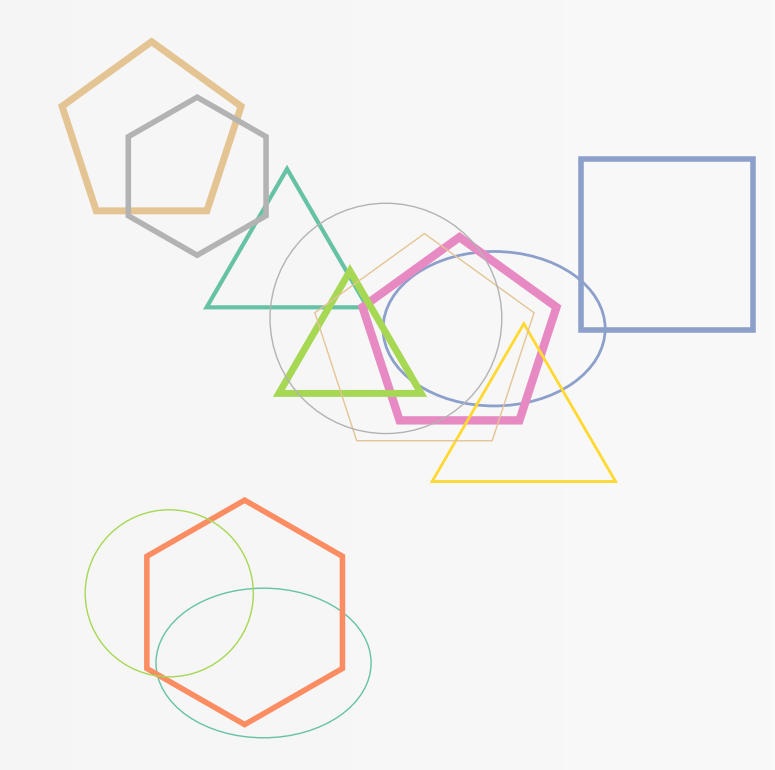[{"shape": "oval", "thickness": 0.5, "radius": 0.69, "center": [0.34, 0.139]}, {"shape": "triangle", "thickness": 1.5, "radius": 0.6, "center": [0.37, 0.661]}, {"shape": "hexagon", "thickness": 2, "radius": 0.73, "center": [0.316, 0.205]}, {"shape": "oval", "thickness": 1, "radius": 0.72, "center": [0.638, 0.573]}, {"shape": "square", "thickness": 2, "radius": 0.55, "center": [0.861, 0.683]}, {"shape": "pentagon", "thickness": 3, "radius": 0.66, "center": [0.593, 0.561]}, {"shape": "triangle", "thickness": 2.5, "radius": 0.53, "center": [0.452, 0.542]}, {"shape": "circle", "thickness": 0.5, "radius": 0.54, "center": [0.218, 0.229]}, {"shape": "triangle", "thickness": 1, "radius": 0.68, "center": [0.676, 0.443]}, {"shape": "pentagon", "thickness": 0.5, "radius": 0.74, "center": [0.548, 0.548]}, {"shape": "pentagon", "thickness": 2.5, "radius": 0.61, "center": [0.196, 0.824]}, {"shape": "hexagon", "thickness": 2, "radius": 0.51, "center": [0.254, 0.771]}, {"shape": "circle", "thickness": 0.5, "radius": 0.75, "center": [0.498, 0.586]}]